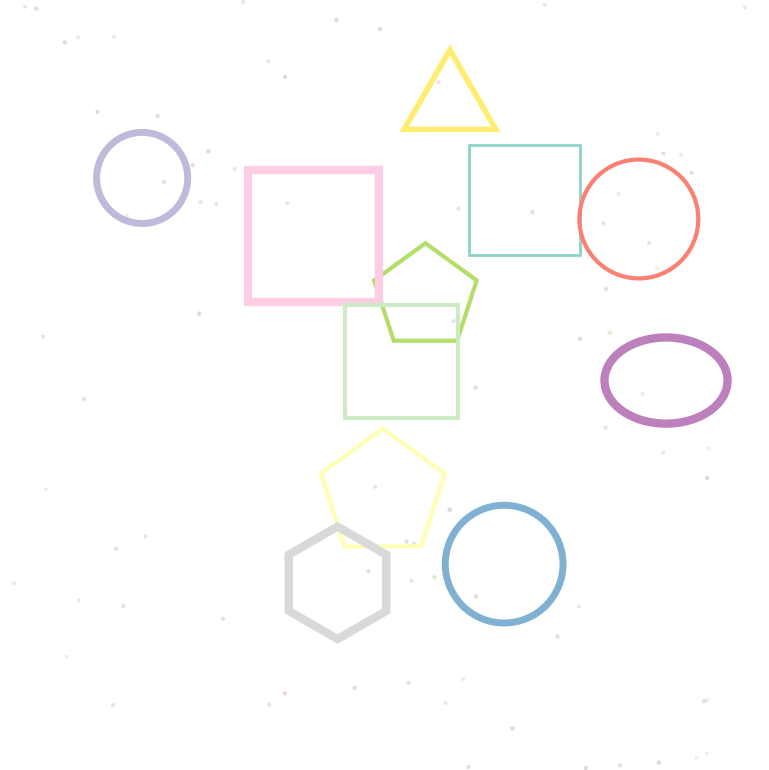[{"shape": "square", "thickness": 1, "radius": 0.36, "center": [0.681, 0.74]}, {"shape": "pentagon", "thickness": 1.5, "radius": 0.42, "center": [0.497, 0.359]}, {"shape": "circle", "thickness": 2.5, "radius": 0.3, "center": [0.185, 0.769]}, {"shape": "circle", "thickness": 1.5, "radius": 0.39, "center": [0.83, 0.716]}, {"shape": "circle", "thickness": 2.5, "radius": 0.38, "center": [0.655, 0.267]}, {"shape": "pentagon", "thickness": 1.5, "radius": 0.35, "center": [0.552, 0.614]}, {"shape": "square", "thickness": 3, "radius": 0.43, "center": [0.407, 0.693]}, {"shape": "hexagon", "thickness": 3, "radius": 0.37, "center": [0.438, 0.243]}, {"shape": "oval", "thickness": 3, "radius": 0.4, "center": [0.865, 0.506]}, {"shape": "square", "thickness": 1.5, "radius": 0.37, "center": [0.522, 0.53]}, {"shape": "triangle", "thickness": 2, "radius": 0.34, "center": [0.584, 0.866]}]